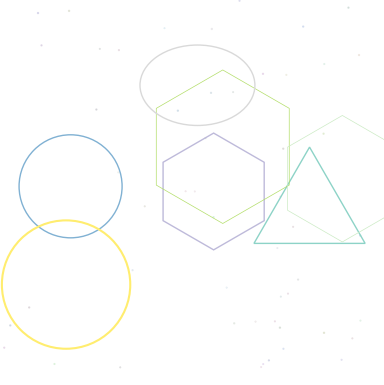[{"shape": "triangle", "thickness": 1, "radius": 0.83, "center": [0.804, 0.451]}, {"shape": "hexagon", "thickness": 1, "radius": 0.76, "center": [0.555, 0.503]}, {"shape": "circle", "thickness": 1, "radius": 0.67, "center": [0.183, 0.516]}, {"shape": "hexagon", "thickness": 0.5, "radius": 1.0, "center": [0.579, 0.619]}, {"shape": "oval", "thickness": 1, "radius": 0.75, "center": [0.513, 0.779]}, {"shape": "hexagon", "thickness": 0.5, "radius": 0.82, "center": [0.889, 0.536]}, {"shape": "circle", "thickness": 1.5, "radius": 0.83, "center": [0.172, 0.261]}]